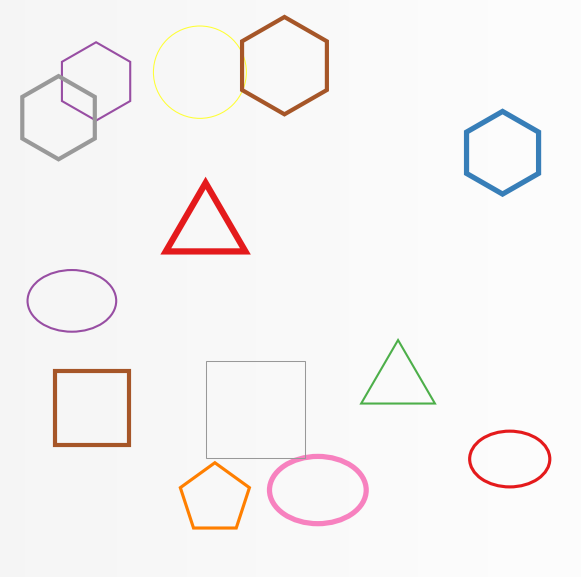[{"shape": "oval", "thickness": 1.5, "radius": 0.34, "center": [0.877, 0.204]}, {"shape": "triangle", "thickness": 3, "radius": 0.4, "center": [0.354, 0.603]}, {"shape": "hexagon", "thickness": 2.5, "radius": 0.36, "center": [0.865, 0.735]}, {"shape": "triangle", "thickness": 1, "radius": 0.37, "center": [0.685, 0.337]}, {"shape": "oval", "thickness": 1, "radius": 0.38, "center": [0.124, 0.478]}, {"shape": "hexagon", "thickness": 1, "radius": 0.34, "center": [0.165, 0.858]}, {"shape": "pentagon", "thickness": 1.5, "radius": 0.31, "center": [0.37, 0.135]}, {"shape": "circle", "thickness": 0.5, "radius": 0.4, "center": [0.344, 0.874]}, {"shape": "hexagon", "thickness": 2, "radius": 0.42, "center": [0.489, 0.885]}, {"shape": "square", "thickness": 2, "radius": 0.32, "center": [0.158, 0.293]}, {"shape": "oval", "thickness": 2.5, "radius": 0.42, "center": [0.547, 0.151]}, {"shape": "square", "thickness": 0.5, "radius": 0.42, "center": [0.44, 0.29]}, {"shape": "hexagon", "thickness": 2, "radius": 0.36, "center": [0.101, 0.795]}]